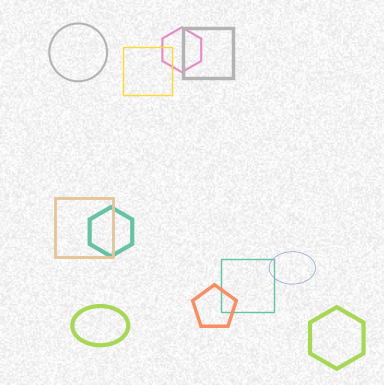[{"shape": "hexagon", "thickness": 3, "radius": 0.32, "center": [0.288, 0.398]}, {"shape": "square", "thickness": 1, "radius": 0.34, "center": [0.643, 0.259]}, {"shape": "pentagon", "thickness": 2.5, "radius": 0.3, "center": [0.557, 0.201]}, {"shape": "oval", "thickness": 0.5, "radius": 0.3, "center": [0.759, 0.304]}, {"shape": "hexagon", "thickness": 1.5, "radius": 0.29, "center": [0.472, 0.871]}, {"shape": "oval", "thickness": 3, "radius": 0.36, "center": [0.26, 0.154]}, {"shape": "hexagon", "thickness": 3, "radius": 0.4, "center": [0.875, 0.122]}, {"shape": "square", "thickness": 1, "radius": 0.32, "center": [0.384, 0.816]}, {"shape": "square", "thickness": 2, "radius": 0.38, "center": [0.218, 0.409]}, {"shape": "circle", "thickness": 1.5, "radius": 0.38, "center": [0.203, 0.864]}, {"shape": "square", "thickness": 2.5, "radius": 0.33, "center": [0.541, 0.862]}]